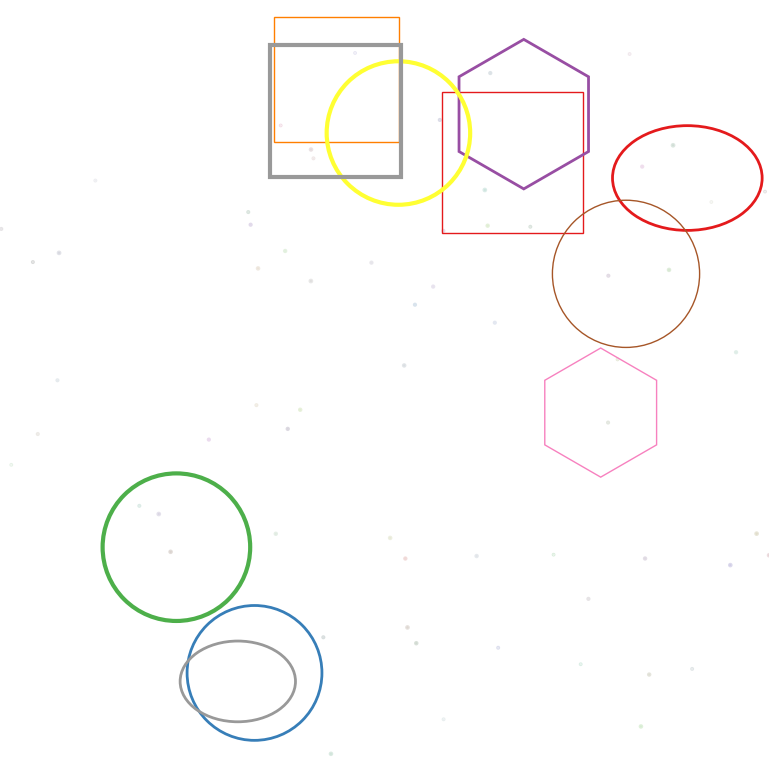[{"shape": "oval", "thickness": 1, "radius": 0.49, "center": [0.893, 0.769]}, {"shape": "square", "thickness": 0.5, "radius": 0.46, "center": [0.666, 0.789]}, {"shape": "circle", "thickness": 1, "radius": 0.44, "center": [0.331, 0.126]}, {"shape": "circle", "thickness": 1.5, "radius": 0.48, "center": [0.229, 0.289]}, {"shape": "hexagon", "thickness": 1, "radius": 0.49, "center": [0.68, 0.852]}, {"shape": "square", "thickness": 0.5, "radius": 0.41, "center": [0.437, 0.897]}, {"shape": "circle", "thickness": 1.5, "radius": 0.47, "center": [0.517, 0.827]}, {"shape": "circle", "thickness": 0.5, "radius": 0.48, "center": [0.813, 0.644]}, {"shape": "hexagon", "thickness": 0.5, "radius": 0.42, "center": [0.78, 0.464]}, {"shape": "oval", "thickness": 1, "radius": 0.37, "center": [0.309, 0.115]}, {"shape": "square", "thickness": 1.5, "radius": 0.43, "center": [0.436, 0.856]}]